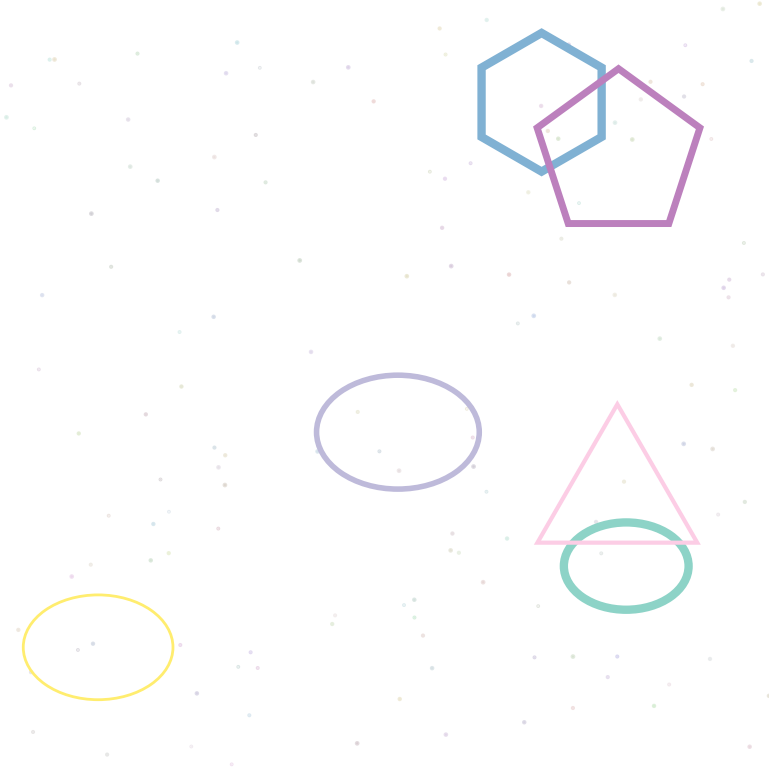[{"shape": "oval", "thickness": 3, "radius": 0.4, "center": [0.813, 0.265]}, {"shape": "oval", "thickness": 2, "radius": 0.53, "center": [0.517, 0.439]}, {"shape": "hexagon", "thickness": 3, "radius": 0.45, "center": [0.703, 0.867]}, {"shape": "triangle", "thickness": 1.5, "radius": 0.6, "center": [0.802, 0.355]}, {"shape": "pentagon", "thickness": 2.5, "radius": 0.56, "center": [0.803, 0.8]}, {"shape": "oval", "thickness": 1, "radius": 0.49, "center": [0.127, 0.159]}]